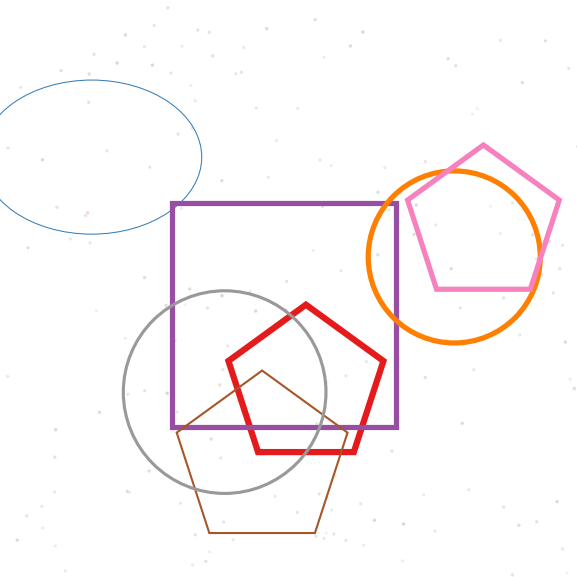[{"shape": "pentagon", "thickness": 3, "radius": 0.71, "center": [0.53, 0.33]}, {"shape": "oval", "thickness": 0.5, "radius": 0.95, "center": [0.159, 0.727]}, {"shape": "square", "thickness": 2.5, "radius": 0.97, "center": [0.492, 0.453]}, {"shape": "circle", "thickness": 2.5, "radius": 0.74, "center": [0.787, 0.554]}, {"shape": "pentagon", "thickness": 1, "radius": 0.78, "center": [0.454, 0.202]}, {"shape": "pentagon", "thickness": 2.5, "radius": 0.69, "center": [0.837, 0.61]}, {"shape": "circle", "thickness": 1.5, "radius": 0.88, "center": [0.389, 0.32]}]